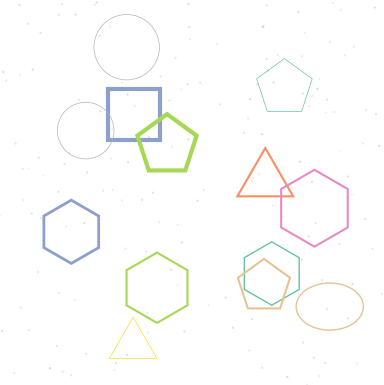[{"shape": "hexagon", "thickness": 1, "radius": 0.41, "center": [0.706, 0.29]}, {"shape": "pentagon", "thickness": 0.5, "radius": 0.38, "center": [0.739, 0.772]}, {"shape": "triangle", "thickness": 1.5, "radius": 0.42, "center": [0.689, 0.532]}, {"shape": "square", "thickness": 3, "radius": 0.33, "center": [0.348, 0.702]}, {"shape": "hexagon", "thickness": 2, "radius": 0.41, "center": [0.185, 0.398]}, {"shape": "hexagon", "thickness": 1.5, "radius": 0.5, "center": [0.817, 0.459]}, {"shape": "pentagon", "thickness": 3, "radius": 0.4, "center": [0.434, 0.623]}, {"shape": "hexagon", "thickness": 1.5, "radius": 0.46, "center": [0.408, 0.253]}, {"shape": "triangle", "thickness": 0.5, "radius": 0.36, "center": [0.346, 0.104]}, {"shape": "pentagon", "thickness": 1.5, "radius": 0.36, "center": [0.686, 0.256]}, {"shape": "oval", "thickness": 1, "radius": 0.44, "center": [0.857, 0.204]}, {"shape": "circle", "thickness": 0.5, "radius": 0.42, "center": [0.329, 0.877]}, {"shape": "circle", "thickness": 0.5, "radius": 0.37, "center": [0.223, 0.661]}]